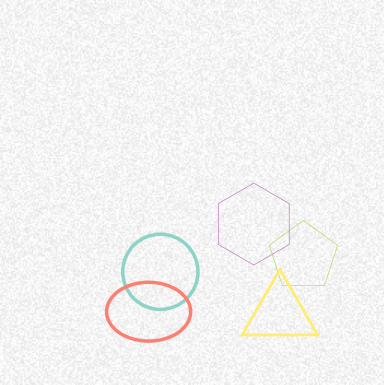[{"shape": "circle", "thickness": 2.5, "radius": 0.49, "center": [0.417, 0.294]}, {"shape": "oval", "thickness": 2.5, "radius": 0.55, "center": [0.386, 0.19]}, {"shape": "pentagon", "thickness": 0.5, "radius": 0.47, "center": [0.788, 0.334]}, {"shape": "hexagon", "thickness": 0.5, "radius": 0.53, "center": [0.659, 0.418]}, {"shape": "triangle", "thickness": 2, "radius": 0.57, "center": [0.727, 0.187]}]